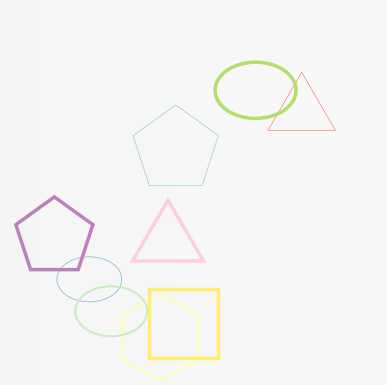[{"shape": "pentagon", "thickness": 0.5, "radius": 0.58, "center": [0.453, 0.612]}, {"shape": "hexagon", "thickness": 1.5, "radius": 0.57, "center": [0.414, 0.124]}, {"shape": "triangle", "thickness": 0.5, "radius": 0.5, "center": [0.779, 0.712]}, {"shape": "oval", "thickness": 0.5, "radius": 0.42, "center": [0.231, 0.274]}, {"shape": "oval", "thickness": 2.5, "radius": 0.52, "center": [0.66, 0.765]}, {"shape": "triangle", "thickness": 2.5, "radius": 0.53, "center": [0.434, 0.375]}, {"shape": "pentagon", "thickness": 2.5, "radius": 0.52, "center": [0.14, 0.384]}, {"shape": "oval", "thickness": 1.5, "radius": 0.46, "center": [0.287, 0.192]}, {"shape": "square", "thickness": 2.5, "radius": 0.44, "center": [0.474, 0.16]}]